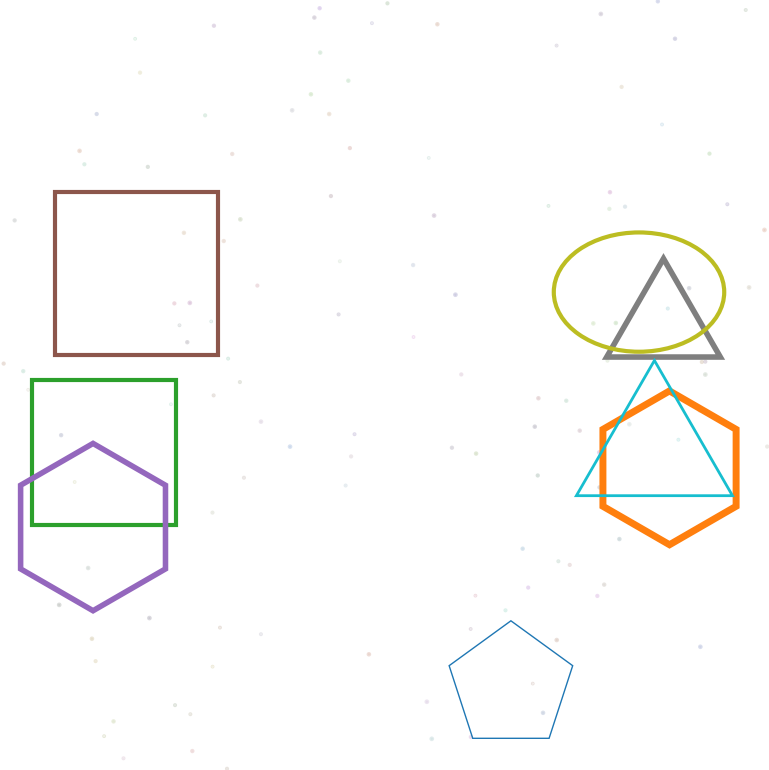[{"shape": "pentagon", "thickness": 0.5, "radius": 0.42, "center": [0.664, 0.109]}, {"shape": "hexagon", "thickness": 2.5, "radius": 0.5, "center": [0.87, 0.392]}, {"shape": "square", "thickness": 1.5, "radius": 0.47, "center": [0.135, 0.412]}, {"shape": "hexagon", "thickness": 2, "radius": 0.54, "center": [0.121, 0.315]}, {"shape": "square", "thickness": 1.5, "radius": 0.53, "center": [0.177, 0.644]}, {"shape": "triangle", "thickness": 2, "radius": 0.43, "center": [0.862, 0.579]}, {"shape": "oval", "thickness": 1.5, "radius": 0.55, "center": [0.83, 0.621]}, {"shape": "triangle", "thickness": 1, "radius": 0.59, "center": [0.85, 0.415]}]